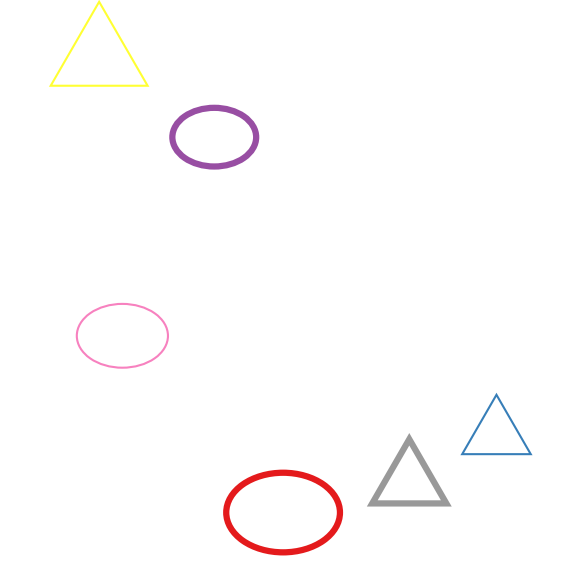[{"shape": "oval", "thickness": 3, "radius": 0.49, "center": [0.49, 0.112]}, {"shape": "triangle", "thickness": 1, "radius": 0.34, "center": [0.86, 0.247]}, {"shape": "oval", "thickness": 3, "radius": 0.36, "center": [0.371, 0.762]}, {"shape": "triangle", "thickness": 1, "radius": 0.48, "center": [0.172, 0.899]}, {"shape": "oval", "thickness": 1, "radius": 0.39, "center": [0.212, 0.418]}, {"shape": "triangle", "thickness": 3, "radius": 0.37, "center": [0.709, 0.164]}]